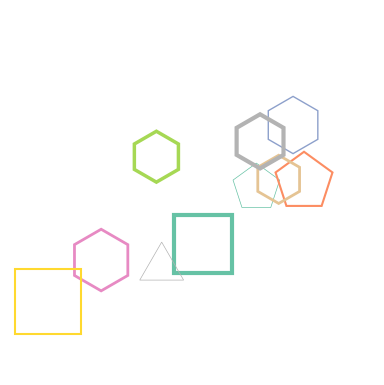[{"shape": "square", "thickness": 3, "radius": 0.37, "center": [0.528, 0.366]}, {"shape": "pentagon", "thickness": 0.5, "radius": 0.32, "center": [0.666, 0.513]}, {"shape": "pentagon", "thickness": 1.5, "radius": 0.39, "center": [0.79, 0.528]}, {"shape": "hexagon", "thickness": 1, "radius": 0.37, "center": [0.761, 0.675]}, {"shape": "hexagon", "thickness": 2, "radius": 0.4, "center": [0.263, 0.325]}, {"shape": "hexagon", "thickness": 2.5, "radius": 0.33, "center": [0.406, 0.593]}, {"shape": "square", "thickness": 1.5, "radius": 0.43, "center": [0.124, 0.217]}, {"shape": "hexagon", "thickness": 2, "radius": 0.31, "center": [0.724, 0.534]}, {"shape": "triangle", "thickness": 0.5, "radius": 0.33, "center": [0.42, 0.305]}, {"shape": "hexagon", "thickness": 3, "radius": 0.35, "center": [0.675, 0.633]}]